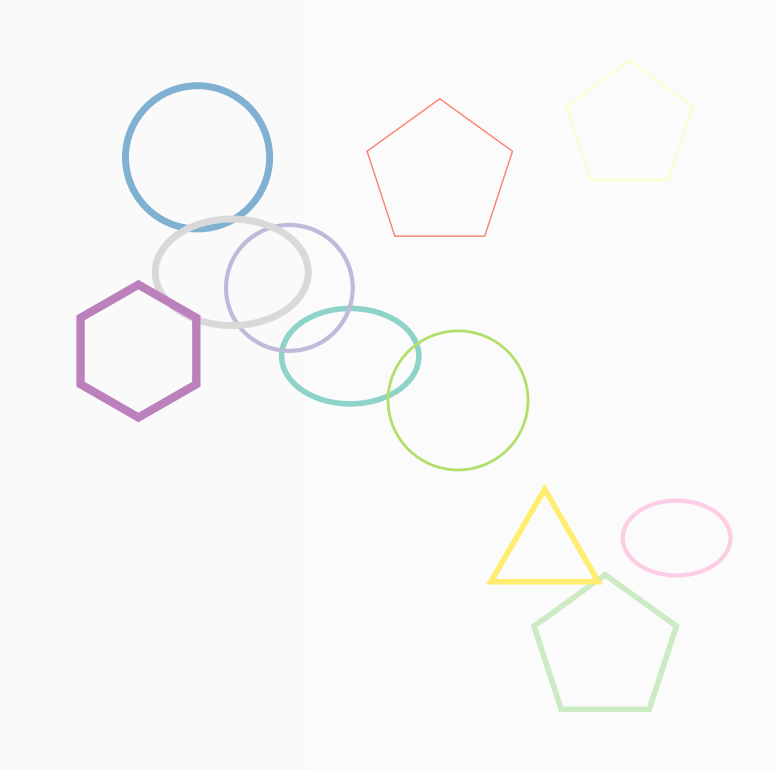[{"shape": "oval", "thickness": 2, "radius": 0.44, "center": [0.452, 0.537]}, {"shape": "pentagon", "thickness": 0.5, "radius": 0.43, "center": [0.812, 0.836]}, {"shape": "circle", "thickness": 1.5, "radius": 0.41, "center": [0.373, 0.626]}, {"shape": "pentagon", "thickness": 0.5, "radius": 0.49, "center": [0.567, 0.773]}, {"shape": "circle", "thickness": 2.5, "radius": 0.47, "center": [0.255, 0.796]}, {"shape": "circle", "thickness": 1, "radius": 0.45, "center": [0.591, 0.48]}, {"shape": "oval", "thickness": 1.5, "radius": 0.35, "center": [0.873, 0.301]}, {"shape": "oval", "thickness": 2.5, "radius": 0.49, "center": [0.299, 0.646]}, {"shape": "hexagon", "thickness": 3, "radius": 0.43, "center": [0.179, 0.544]}, {"shape": "pentagon", "thickness": 2, "radius": 0.48, "center": [0.781, 0.157]}, {"shape": "triangle", "thickness": 2, "radius": 0.4, "center": [0.703, 0.285]}]